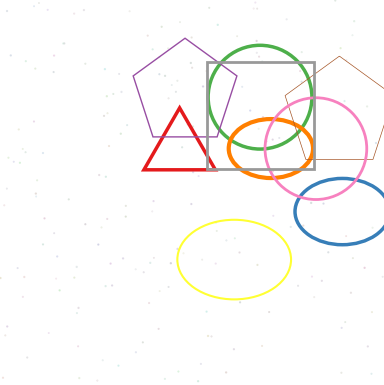[{"shape": "triangle", "thickness": 2.5, "radius": 0.54, "center": [0.467, 0.613]}, {"shape": "oval", "thickness": 2.5, "radius": 0.61, "center": [0.889, 0.45]}, {"shape": "circle", "thickness": 2.5, "radius": 0.67, "center": [0.675, 0.748]}, {"shape": "pentagon", "thickness": 1, "radius": 0.71, "center": [0.481, 0.759]}, {"shape": "oval", "thickness": 3, "radius": 0.55, "center": [0.704, 0.614]}, {"shape": "oval", "thickness": 1.5, "radius": 0.74, "center": [0.608, 0.326]}, {"shape": "pentagon", "thickness": 0.5, "radius": 0.74, "center": [0.882, 0.706]}, {"shape": "circle", "thickness": 2, "radius": 0.66, "center": [0.82, 0.614]}, {"shape": "square", "thickness": 2, "radius": 0.7, "center": [0.676, 0.701]}]